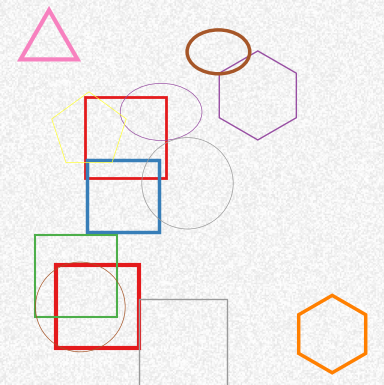[{"shape": "square", "thickness": 3, "radius": 0.54, "center": [0.253, 0.203]}, {"shape": "square", "thickness": 2, "radius": 0.52, "center": [0.326, 0.643]}, {"shape": "square", "thickness": 2.5, "radius": 0.47, "center": [0.318, 0.492]}, {"shape": "square", "thickness": 1.5, "radius": 0.53, "center": [0.197, 0.282]}, {"shape": "oval", "thickness": 0.5, "radius": 0.53, "center": [0.418, 0.709]}, {"shape": "hexagon", "thickness": 1, "radius": 0.58, "center": [0.67, 0.752]}, {"shape": "hexagon", "thickness": 2.5, "radius": 0.5, "center": [0.863, 0.132]}, {"shape": "pentagon", "thickness": 0.5, "radius": 0.51, "center": [0.231, 0.66]}, {"shape": "circle", "thickness": 0.5, "radius": 0.58, "center": [0.209, 0.203]}, {"shape": "oval", "thickness": 2.5, "radius": 0.41, "center": [0.567, 0.865]}, {"shape": "triangle", "thickness": 3, "radius": 0.43, "center": [0.127, 0.888]}, {"shape": "circle", "thickness": 0.5, "radius": 0.59, "center": [0.487, 0.524]}, {"shape": "square", "thickness": 1, "radius": 0.57, "center": [0.476, 0.111]}]